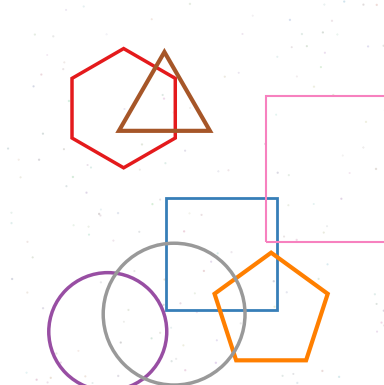[{"shape": "hexagon", "thickness": 2.5, "radius": 0.77, "center": [0.321, 0.719]}, {"shape": "square", "thickness": 2, "radius": 0.72, "center": [0.575, 0.34]}, {"shape": "circle", "thickness": 2.5, "radius": 0.77, "center": [0.28, 0.139]}, {"shape": "pentagon", "thickness": 3, "radius": 0.77, "center": [0.704, 0.189]}, {"shape": "triangle", "thickness": 3, "radius": 0.68, "center": [0.427, 0.728]}, {"shape": "square", "thickness": 1.5, "radius": 0.95, "center": [0.881, 0.561]}, {"shape": "circle", "thickness": 2.5, "radius": 0.92, "center": [0.452, 0.184]}]